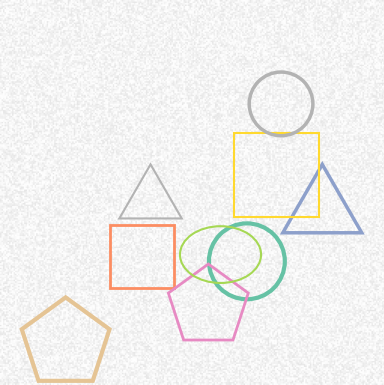[{"shape": "circle", "thickness": 3, "radius": 0.49, "center": [0.641, 0.321]}, {"shape": "square", "thickness": 2, "radius": 0.41, "center": [0.369, 0.334]}, {"shape": "triangle", "thickness": 2.5, "radius": 0.59, "center": [0.837, 0.455]}, {"shape": "pentagon", "thickness": 2, "radius": 0.55, "center": [0.541, 0.205]}, {"shape": "oval", "thickness": 1.5, "radius": 0.53, "center": [0.573, 0.339]}, {"shape": "square", "thickness": 1.5, "radius": 0.55, "center": [0.718, 0.545]}, {"shape": "pentagon", "thickness": 3, "radius": 0.6, "center": [0.171, 0.108]}, {"shape": "circle", "thickness": 2.5, "radius": 0.41, "center": [0.73, 0.73]}, {"shape": "triangle", "thickness": 1.5, "radius": 0.47, "center": [0.391, 0.479]}]